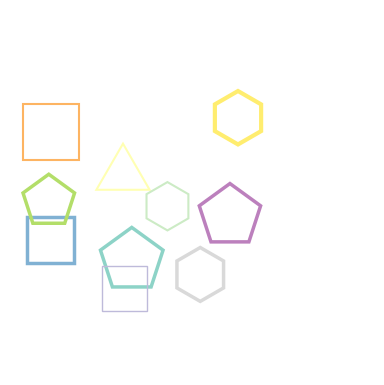[{"shape": "pentagon", "thickness": 2.5, "radius": 0.43, "center": [0.342, 0.324]}, {"shape": "triangle", "thickness": 1.5, "radius": 0.4, "center": [0.319, 0.547]}, {"shape": "square", "thickness": 1, "radius": 0.29, "center": [0.324, 0.25]}, {"shape": "square", "thickness": 2.5, "radius": 0.3, "center": [0.131, 0.377]}, {"shape": "square", "thickness": 1.5, "radius": 0.36, "center": [0.132, 0.657]}, {"shape": "pentagon", "thickness": 2.5, "radius": 0.35, "center": [0.127, 0.477]}, {"shape": "hexagon", "thickness": 2.5, "radius": 0.35, "center": [0.52, 0.287]}, {"shape": "pentagon", "thickness": 2.5, "radius": 0.42, "center": [0.597, 0.44]}, {"shape": "hexagon", "thickness": 1.5, "radius": 0.31, "center": [0.435, 0.464]}, {"shape": "hexagon", "thickness": 3, "radius": 0.35, "center": [0.618, 0.694]}]